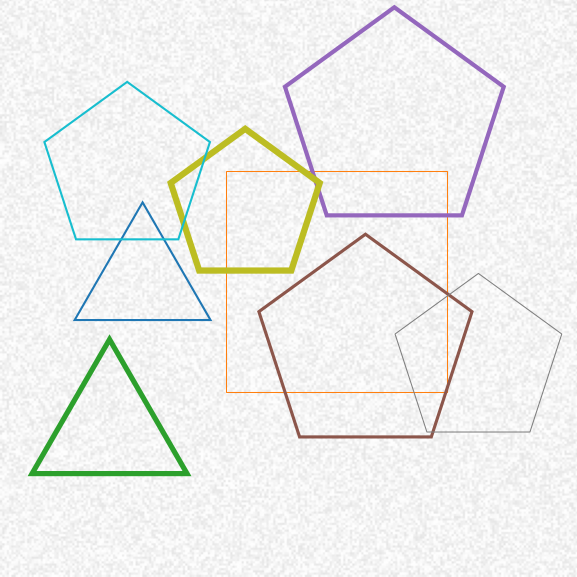[{"shape": "triangle", "thickness": 1, "radius": 0.68, "center": [0.247, 0.513]}, {"shape": "square", "thickness": 0.5, "radius": 0.96, "center": [0.583, 0.512]}, {"shape": "triangle", "thickness": 2.5, "radius": 0.77, "center": [0.19, 0.256]}, {"shape": "pentagon", "thickness": 2, "radius": 1.0, "center": [0.683, 0.787]}, {"shape": "pentagon", "thickness": 1.5, "radius": 0.97, "center": [0.633, 0.4]}, {"shape": "pentagon", "thickness": 0.5, "radius": 0.76, "center": [0.828, 0.374]}, {"shape": "pentagon", "thickness": 3, "radius": 0.68, "center": [0.425, 0.64]}, {"shape": "pentagon", "thickness": 1, "radius": 0.75, "center": [0.22, 0.707]}]